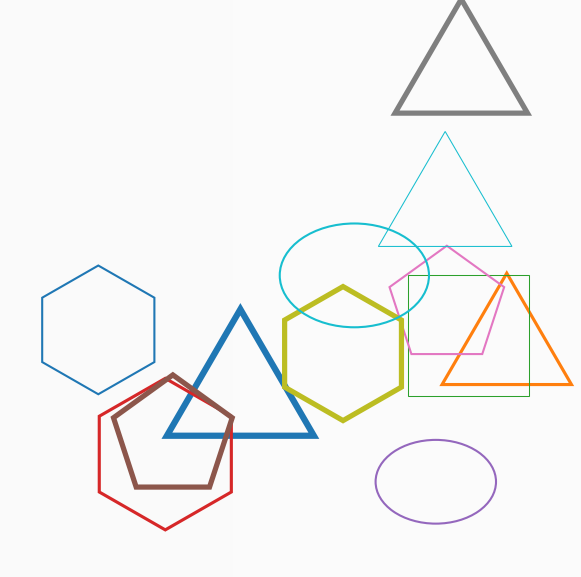[{"shape": "hexagon", "thickness": 1, "radius": 0.56, "center": [0.169, 0.428]}, {"shape": "triangle", "thickness": 3, "radius": 0.73, "center": [0.414, 0.318]}, {"shape": "triangle", "thickness": 1.5, "radius": 0.64, "center": [0.872, 0.398]}, {"shape": "square", "thickness": 0.5, "radius": 0.52, "center": [0.806, 0.419]}, {"shape": "hexagon", "thickness": 1.5, "radius": 0.66, "center": [0.284, 0.213]}, {"shape": "oval", "thickness": 1, "radius": 0.52, "center": [0.75, 0.165]}, {"shape": "pentagon", "thickness": 2.5, "radius": 0.54, "center": [0.297, 0.243]}, {"shape": "pentagon", "thickness": 1, "radius": 0.52, "center": [0.769, 0.47]}, {"shape": "triangle", "thickness": 2.5, "radius": 0.66, "center": [0.794, 0.869]}, {"shape": "hexagon", "thickness": 2.5, "radius": 0.58, "center": [0.59, 0.387]}, {"shape": "triangle", "thickness": 0.5, "radius": 0.66, "center": [0.766, 0.639]}, {"shape": "oval", "thickness": 1, "radius": 0.64, "center": [0.61, 0.522]}]